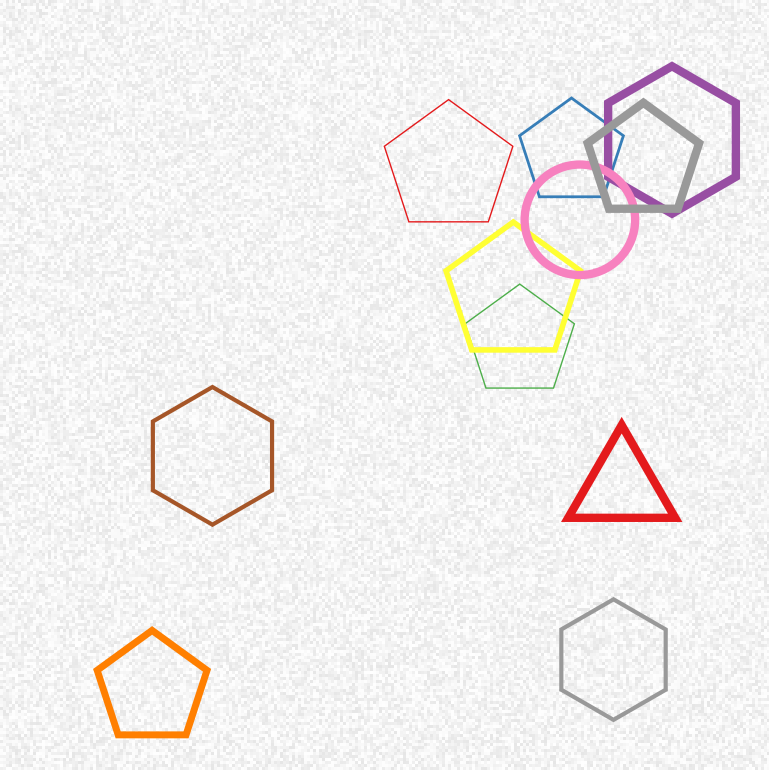[{"shape": "pentagon", "thickness": 0.5, "radius": 0.44, "center": [0.583, 0.783]}, {"shape": "triangle", "thickness": 3, "radius": 0.4, "center": [0.807, 0.368]}, {"shape": "pentagon", "thickness": 1, "radius": 0.35, "center": [0.742, 0.802]}, {"shape": "pentagon", "thickness": 0.5, "radius": 0.37, "center": [0.675, 0.556]}, {"shape": "hexagon", "thickness": 3, "radius": 0.48, "center": [0.873, 0.818]}, {"shape": "pentagon", "thickness": 2.5, "radius": 0.37, "center": [0.198, 0.106]}, {"shape": "pentagon", "thickness": 2, "radius": 0.46, "center": [0.667, 0.62]}, {"shape": "hexagon", "thickness": 1.5, "radius": 0.45, "center": [0.276, 0.408]}, {"shape": "circle", "thickness": 3, "radius": 0.36, "center": [0.753, 0.715]}, {"shape": "hexagon", "thickness": 1.5, "radius": 0.39, "center": [0.797, 0.143]}, {"shape": "pentagon", "thickness": 3, "radius": 0.38, "center": [0.836, 0.79]}]